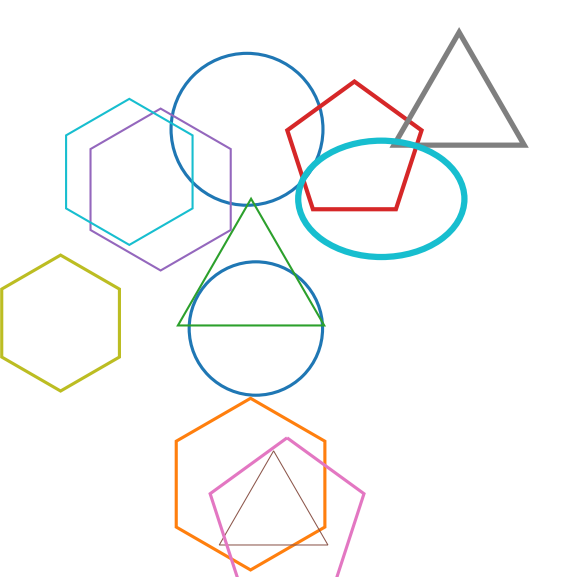[{"shape": "circle", "thickness": 1.5, "radius": 0.58, "center": [0.443, 0.43]}, {"shape": "circle", "thickness": 1.5, "radius": 0.66, "center": [0.428, 0.775]}, {"shape": "hexagon", "thickness": 1.5, "radius": 0.74, "center": [0.434, 0.161]}, {"shape": "triangle", "thickness": 1, "radius": 0.73, "center": [0.435, 0.509]}, {"shape": "pentagon", "thickness": 2, "radius": 0.61, "center": [0.614, 0.736]}, {"shape": "hexagon", "thickness": 1, "radius": 0.7, "center": [0.278, 0.671]}, {"shape": "triangle", "thickness": 0.5, "radius": 0.54, "center": [0.474, 0.11]}, {"shape": "pentagon", "thickness": 1.5, "radius": 0.7, "center": [0.497, 0.101]}, {"shape": "triangle", "thickness": 2.5, "radius": 0.65, "center": [0.795, 0.813]}, {"shape": "hexagon", "thickness": 1.5, "radius": 0.59, "center": [0.105, 0.44]}, {"shape": "hexagon", "thickness": 1, "radius": 0.63, "center": [0.224, 0.702]}, {"shape": "oval", "thickness": 3, "radius": 0.72, "center": [0.66, 0.655]}]